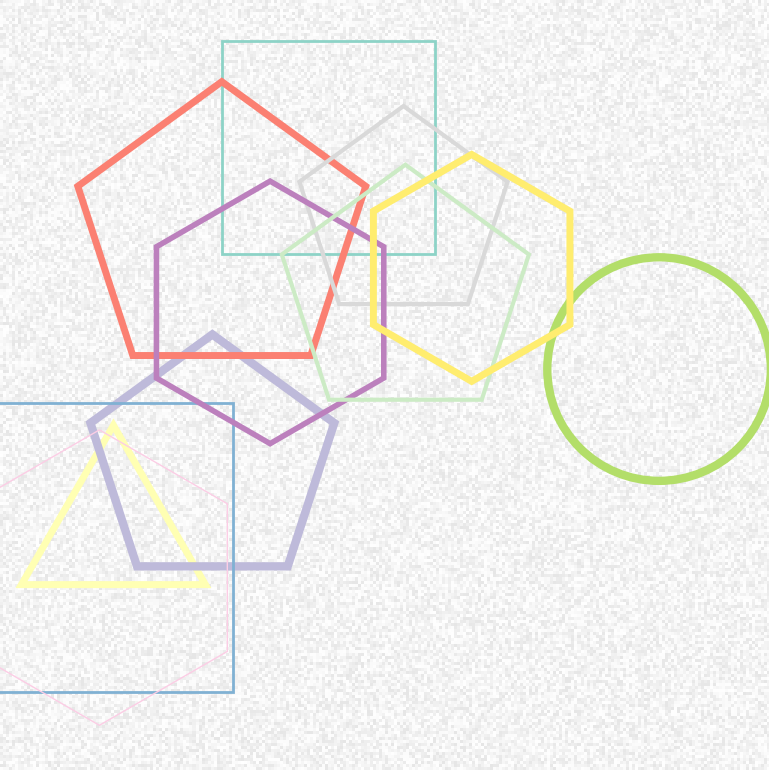[{"shape": "square", "thickness": 1, "radius": 0.69, "center": [0.427, 0.809]}, {"shape": "triangle", "thickness": 2.5, "radius": 0.69, "center": [0.147, 0.31]}, {"shape": "pentagon", "thickness": 3, "radius": 0.83, "center": [0.276, 0.399]}, {"shape": "pentagon", "thickness": 2.5, "radius": 0.98, "center": [0.288, 0.697]}, {"shape": "square", "thickness": 1, "radius": 0.94, "center": [0.115, 0.289]}, {"shape": "circle", "thickness": 3, "radius": 0.73, "center": [0.856, 0.521]}, {"shape": "hexagon", "thickness": 0.5, "radius": 0.96, "center": [0.129, 0.25]}, {"shape": "pentagon", "thickness": 1.5, "radius": 0.71, "center": [0.524, 0.72]}, {"shape": "hexagon", "thickness": 2, "radius": 0.85, "center": [0.351, 0.594]}, {"shape": "pentagon", "thickness": 1.5, "radius": 0.84, "center": [0.526, 0.617]}, {"shape": "hexagon", "thickness": 2.5, "radius": 0.74, "center": [0.613, 0.652]}]